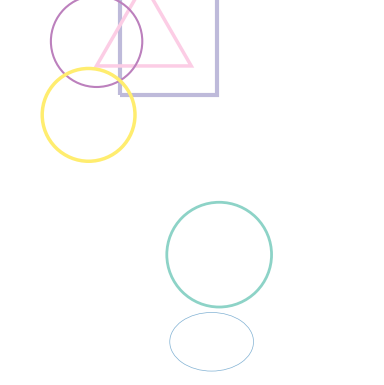[{"shape": "circle", "thickness": 2, "radius": 0.68, "center": [0.569, 0.339]}, {"shape": "square", "thickness": 3, "radius": 0.63, "center": [0.438, 0.878]}, {"shape": "oval", "thickness": 0.5, "radius": 0.54, "center": [0.55, 0.112]}, {"shape": "triangle", "thickness": 2.5, "radius": 0.71, "center": [0.374, 0.9]}, {"shape": "circle", "thickness": 1.5, "radius": 0.59, "center": [0.251, 0.893]}, {"shape": "circle", "thickness": 2.5, "radius": 0.6, "center": [0.23, 0.702]}]